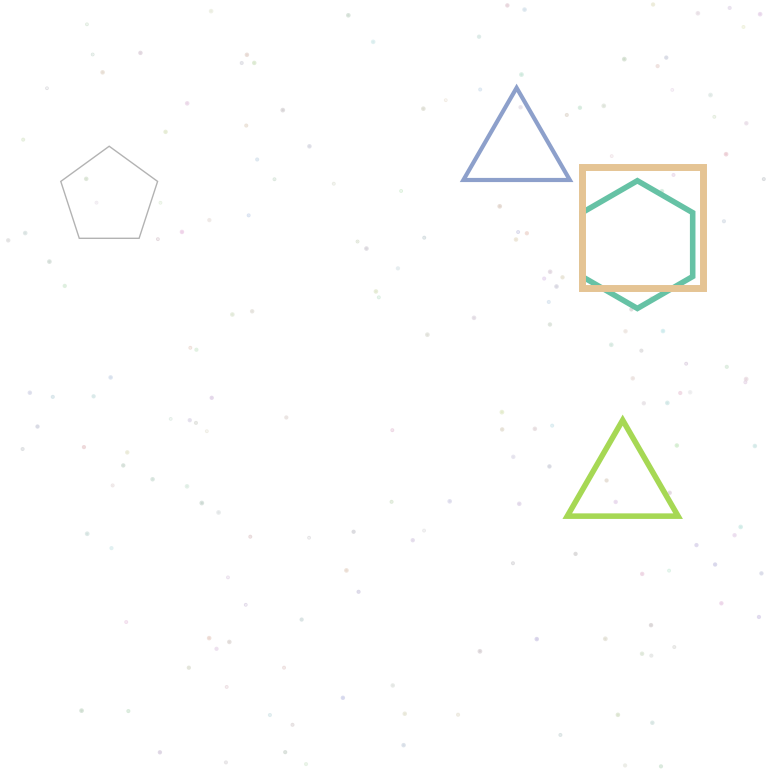[{"shape": "hexagon", "thickness": 2, "radius": 0.41, "center": [0.828, 0.682]}, {"shape": "triangle", "thickness": 1.5, "radius": 0.4, "center": [0.671, 0.806]}, {"shape": "triangle", "thickness": 2, "radius": 0.42, "center": [0.809, 0.371]}, {"shape": "square", "thickness": 2.5, "radius": 0.39, "center": [0.834, 0.705]}, {"shape": "pentagon", "thickness": 0.5, "radius": 0.33, "center": [0.142, 0.744]}]